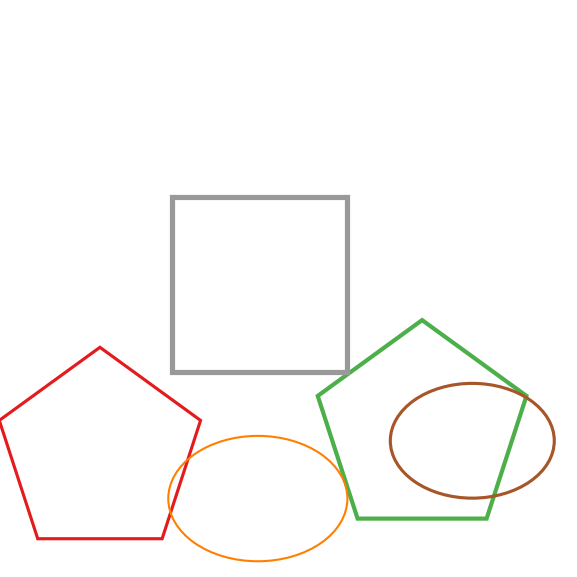[{"shape": "pentagon", "thickness": 1.5, "radius": 0.92, "center": [0.173, 0.215]}, {"shape": "pentagon", "thickness": 2, "radius": 0.95, "center": [0.731, 0.255]}, {"shape": "oval", "thickness": 1, "radius": 0.78, "center": [0.446, 0.136]}, {"shape": "oval", "thickness": 1.5, "radius": 0.71, "center": [0.818, 0.236]}, {"shape": "square", "thickness": 2.5, "radius": 0.76, "center": [0.449, 0.507]}]